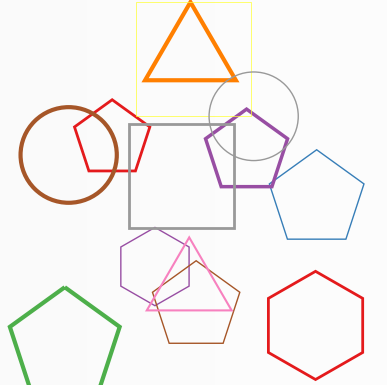[{"shape": "pentagon", "thickness": 2, "radius": 0.51, "center": [0.289, 0.639]}, {"shape": "hexagon", "thickness": 2, "radius": 0.7, "center": [0.814, 0.155]}, {"shape": "pentagon", "thickness": 1, "radius": 0.64, "center": [0.817, 0.483]}, {"shape": "pentagon", "thickness": 3, "radius": 0.74, "center": [0.167, 0.105]}, {"shape": "hexagon", "thickness": 1, "radius": 0.51, "center": [0.4, 0.308]}, {"shape": "pentagon", "thickness": 2.5, "radius": 0.56, "center": [0.636, 0.605]}, {"shape": "triangle", "thickness": 3, "radius": 0.68, "center": [0.492, 0.859]}, {"shape": "square", "thickness": 0.5, "radius": 0.74, "center": [0.5, 0.847]}, {"shape": "circle", "thickness": 3, "radius": 0.62, "center": [0.177, 0.597]}, {"shape": "pentagon", "thickness": 1, "radius": 0.59, "center": [0.506, 0.204]}, {"shape": "triangle", "thickness": 1.5, "radius": 0.63, "center": [0.488, 0.257]}, {"shape": "circle", "thickness": 1, "radius": 0.58, "center": [0.655, 0.698]}, {"shape": "square", "thickness": 2, "radius": 0.68, "center": [0.469, 0.542]}]